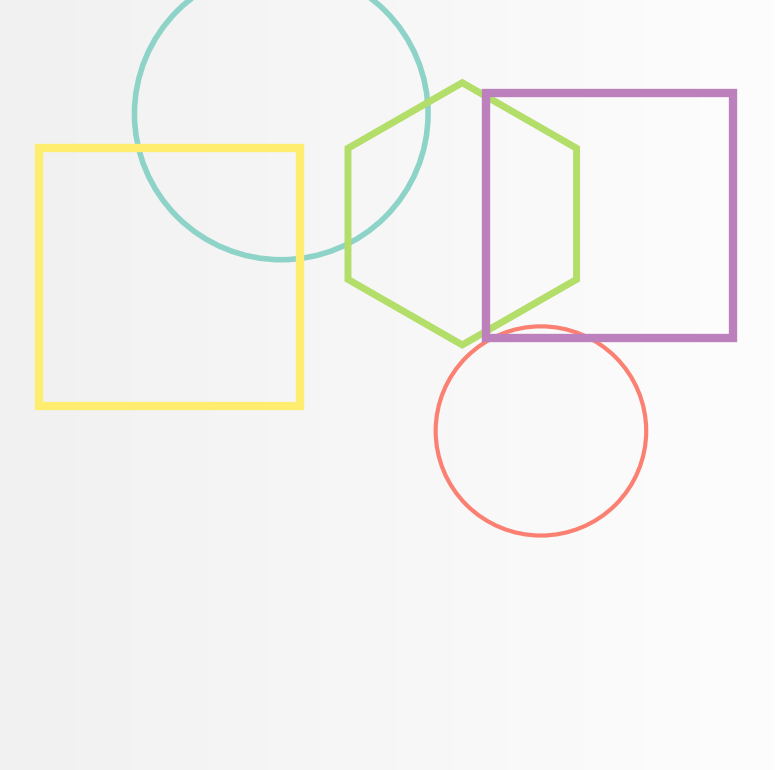[{"shape": "circle", "thickness": 2, "radius": 0.95, "center": [0.363, 0.852]}, {"shape": "circle", "thickness": 1.5, "radius": 0.68, "center": [0.698, 0.44]}, {"shape": "hexagon", "thickness": 2.5, "radius": 0.85, "center": [0.596, 0.722]}, {"shape": "square", "thickness": 3, "radius": 0.8, "center": [0.786, 0.72]}, {"shape": "square", "thickness": 3, "radius": 0.84, "center": [0.218, 0.64]}]